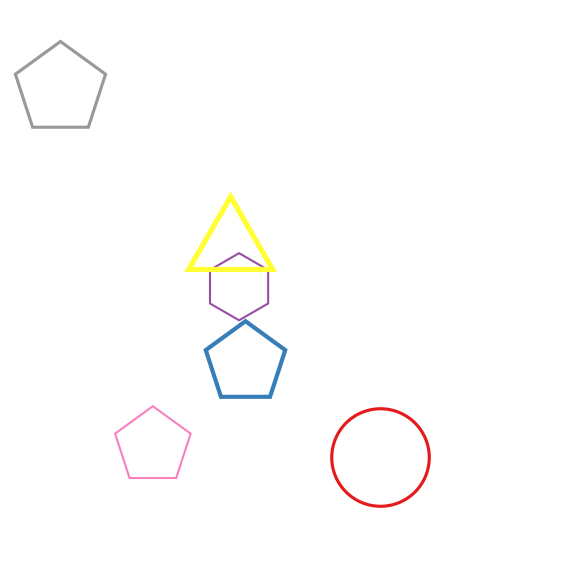[{"shape": "circle", "thickness": 1.5, "radius": 0.42, "center": [0.659, 0.207]}, {"shape": "pentagon", "thickness": 2, "radius": 0.36, "center": [0.425, 0.371]}, {"shape": "hexagon", "thickness": 1, "radius": 0.29, "center": [0.414, 0.503]}, {"shape": "triangle", "thickness": 2.5, "radius": 0.42, "center": [0.399, 0.575]}, {"shape": "pentagon", "thickness": 1, "radius": 0.34, "center": [0.265, 0.227]}, {"shape": "pentagon", "thickness": 1.5, "radius": 0.41, "center": [0.105, 0.845]}]